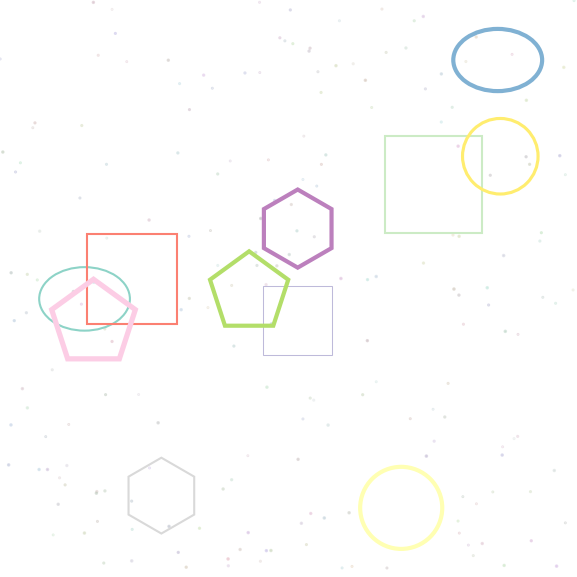[{"shape": "oval", "thickness": 1, "radius": 0.39, "center": [0.146, 0.482]}, {"shape": "circle", "thickness": 2, "radius": 0.36, "center": [0.695, 0.12]}, {"shape": "square", "thickness": 0.5, "radius": 0.3, "center": [0.515, 0.444]}, {"shape": "square", "thickness": 1, "radius": 0.39, "center": [0.228, 0.516]}, {"shape": "oval", "thickness": 2, "radius": 0.38, "center": [0.862, 0.895]}, {"shape": "pentagon", "thickness": 2, "radius": 0.36, "center": [0.431, 0.493]}, {"shape": "pentagon", "thickness": 2.5, "radius": 0.38, "center": [0.162, 0.439]}, {"shape": "hexagon", "thickness": 1, "radius": 0.33, "center": [0.279, 0.141]}, {"shape": "hexagon", "thickness": 2, "radius": 0.34, "center": [0.516, 0.603]}, {"shape": "square", "thickness": 1, "radius": 0.42, "center": [0.75, 0.68]}, {"shape": "circle", "thickness": 1.5, "radius": 0.33, "center": [0.866, 0.729]}]